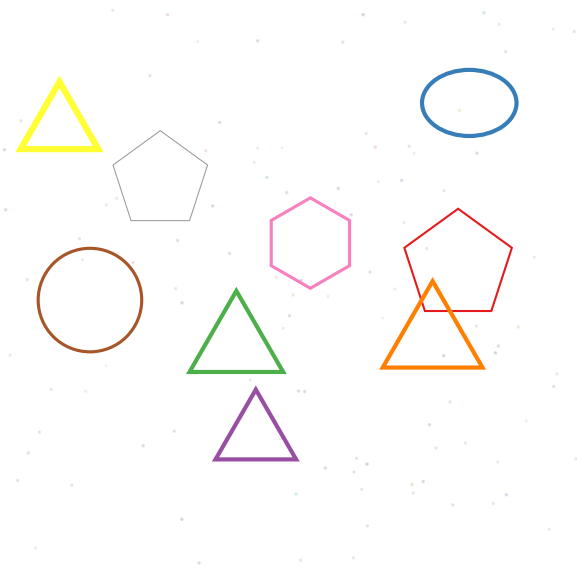[{"shape": "pentagon", "thickness": 1, "radius": 0.49, "center": [0.793, 0.54]}, {"shape": "oval", "thickness": 2, "radius": 0.41, "center": [0.813, 0.821]}, {"shape": "triangle", "thickness": 2, "radius": 0.47, "center": [0.409, 0.402]}, {"shape": "triangle", "thickness": 2, "radius": 0.4, "center": [0.443, 0.244]}, {"shape": "triangle", "thickness": 2, "radius": 0.5, "center": [0.749, 0.413]}, {"shape": "triangle", "thickness": 3, "radius": 0.39, "center": [0.103, 0.78]}, {"shape": "circle", "thickness": 1.5, "radius": 0.45, "center": [0.156, 0.48]}, {"shape": "hexagon", "thickness": 1.5, "radius": 0.39, "center": [0.537, 0.578]}, {"shape": "pentagon", "thickness": 0.5, "radius": 0.43, "center": [0.278, 0.687]}]